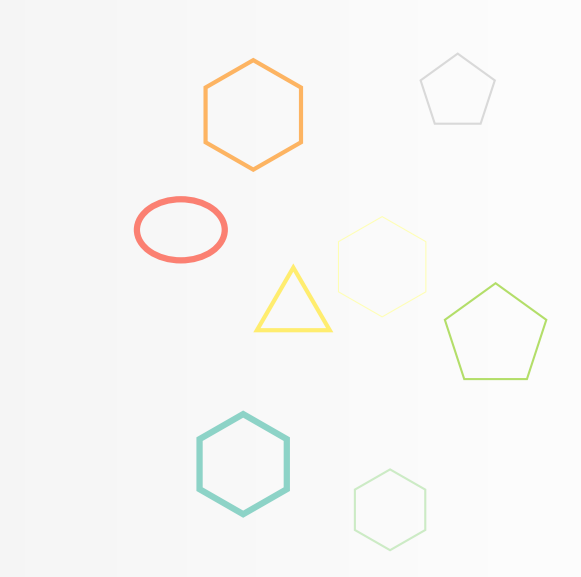[{"shape": "hexagon", "thickness": 3, "radius": 0.43, "center": [0.418, 0.195]}, {"shape": "hexagon", "thickness": 0.5, "radius": 0.43, "center": [0.657, 0.537]}, {"shape": "oval", "thickness": 3, "radius": 0.38, "center": [0.311, 0.601]}, {"shape": "hexagon", "thickness": 2, "radius": 0.47, "center": [0.436, 0.8]}, {"shape": "pentagon", "thickness": 1, "radius": 0.46, "center": [0.853, 0.417]}, {"shape": "pentagon", "thickness": 1, "radius": 0.34, "center": [0.787, 0.839]}, {"shape": "hexagon", "thickness": 1, "radius": 0.35, "center": [0.671, 0.116]}, {"shape": "triangle", "thickness": 2, "radius": 0.36, "center": [0.505, 0.463]}]